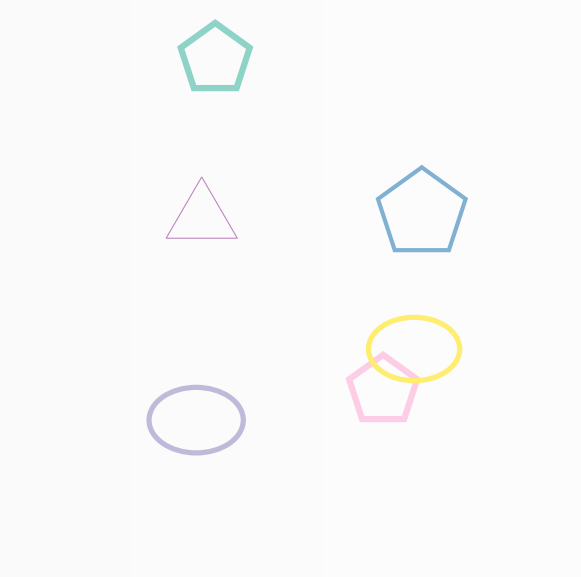[{"shape": "pentagon", "thickness": 3, "radius": 0.31, "center": [0.37, 0.897]}, {"shape": "oval", "thickness": 2.5, "radius": 0.41, "center": [0.337, 0.272]}, {"shape": "pentagon", "thickness": 2, "radius": 0.4, "center": [0.726, 0.63]}, {"shape": "pentagon", "thickness": 3, "radius": 0.31, "center": [0.659, 0.323]}, {"shape": "triangle", "thickness": 0.5, "radius": 0.35, "center": [0.347, 0.622]}, {"shape": "oval", "thickness": 2.5, "radius": 0.39, "center": [0.712, 0.395]}]